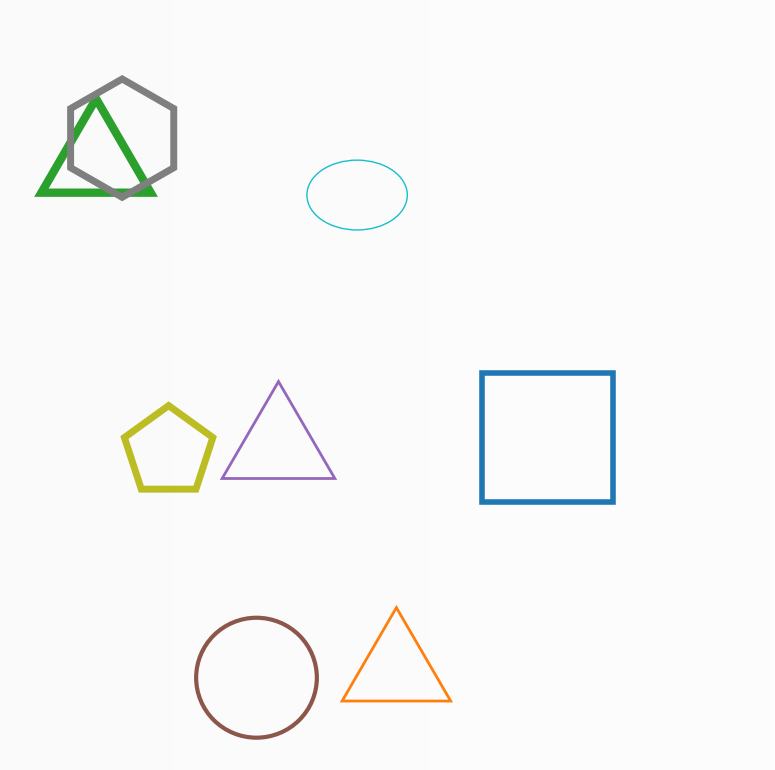[{"shape": "square", "thickness": 2, "radius": 0.42, "center": [0.706, 0.432]}, {"shape": "triangle", "thickness": 1, "radius": 0.4, "center": [0.511, 0.13]}, {"shape": "triangle", "thickness": 3, "radius": 0.41, "center": [0.124, 0.79]}, {"shape": "triangle", "thickness": 1, "radius": 0.42, "center": [0.359, 0.421]}, {"shape": "circle", "thickness": 1.5, "radius": 0.39, "center": [0.331, 0.12]}, {"shape": "hexagon", "thickness": 2.5, "radius": 0.38, "center": [0.158, 0.821]}, {"shape": "pentagon", "thickness": 2.5, "radius": 0.3, "center": [0.218, 0.413]}, {"shape": "oval", "thickness": 0.5, "radius": 0.32, "center": [0.461, 0.747]}]